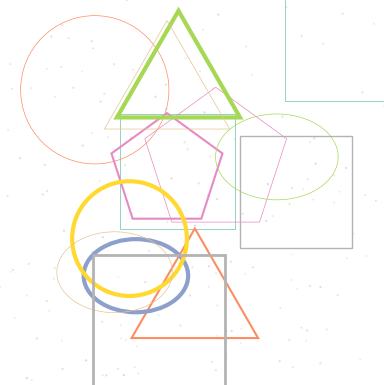[{"shape": "square", "thickness": 0.5, "radius": 0.67, "center": [0.875, 0.872]}, {"shape": "square", "thickness": 0.5, "radius": 0.75, "center": [0.461, 0.554]}, {"shape": "circle", "thickness": 0.5, "radius": 0.96, "center": [0.246, 0.767]}, {"shape": "triangle", "thickness": 1.5, "radius": 0.95, "center": [0.506, 0.217]}, {"shape": "oval", "thickness": 3, "radius": 0.68, "center": [0.353, 0.284]}, {"shape": "pentagon", "thickness": 0.5, "radius": 0.97, "center": [0.56, 0.58]}, {"shape": "pentagon", "thickness": 1.5, "radius": 0.76, "center": [0.434, 0.555]}, {"shape": "triangle", "thickness": 3, "radius": 0.92, "center": [0.464, 0.787]}, {"shape": "oval", "thickness": 0.5, "radius": 0.8, "center": [0.719, 0.592]}, {"shape": "circle", "thickness": 3, "radius": 0.74, "center": [0.336, 0.38]}, {"shape": "oval", "thickness": 0.5, "radius": 0.75, "center": [0.298, 0.293]}, {"shape": "triangle", "thickness": 0.5, "radius": 0.94, "center": [0.434, 0.759]}, {"shape": "square", "thickness": 2, "radius": 0.85, "center": [0.413, 0.168]}, {"shape": "square", "thickness": 1, "radius": 0.73, "center": [0.769, 0.501]}]